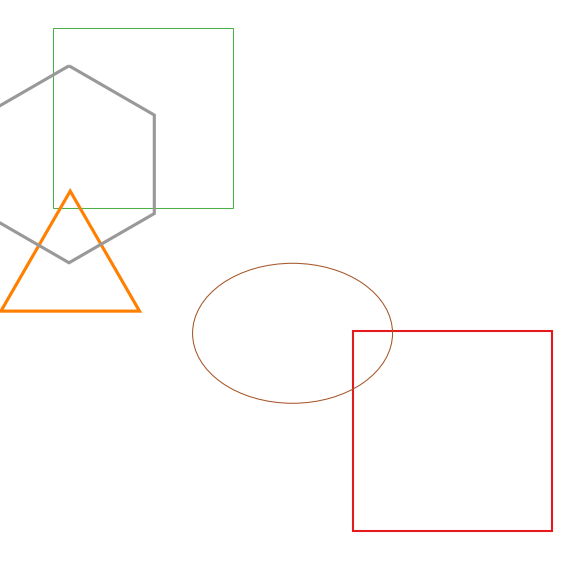[{"shape": "square", "thickness": 1, "radius": 0.86, "center": [0.784, 0.253]}, {"shape": "square", "thickness": 0.5, "radius": 0.78, "center": [0.248, 0.795]}, {"shape": "triangle", "thickness": 1.5, "radius": 0.69, "center": [0.122, 0.53]}, {"shape": "oval", "thickness": 0.5, "radius": 0.87, "center": [0.507, 0.422]}, {"shape": "hexagon", "thickness": 1.5, "radius": 0.85, "center": [0.12, 0.715]}]